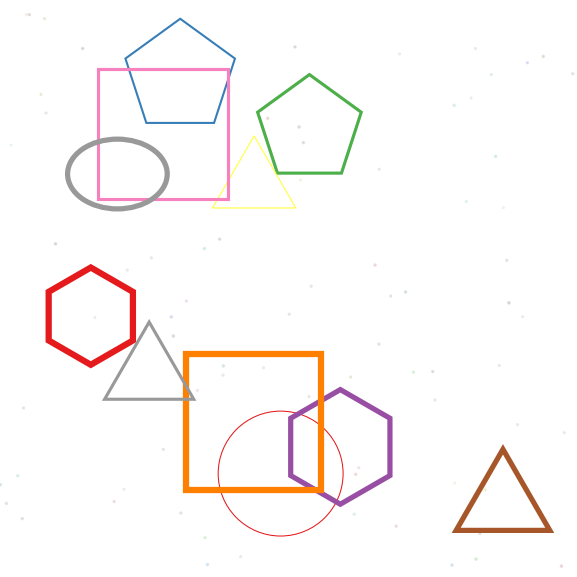[{"shape": "hexagon", "thickness": 3, "radius": 0.42, "center": [0.157, 0.452]}, {"shape": "circle", "thickness": 0.5, "radius": 0.54, "center": [0.486, 0.179]}, {"shape": "pentagon", "thickness": 1, "radius": 0.5, "center": [0.312, 0.867]}, {"shape": "pentagon", "thickness": 1.5, "radius": 0.47, "center": [0.536, 0.776]}, {"shape": "hexagon", "thickness": 2.5, "radius": 0.5, "center": [0.589, 0.225]}, {"shape": "square", "thickness": 3, "radius": 0.59, "center": [0.439, 0.269]}, {"shape": "triangle", "thickness": 0.5, "radius": 0.42, "center": [0.44, 0.681]}, {"shape": "triangle", "thickness": 2.5, "radius": 0.47, "center": [0.871, 0.128]}, {"shape": "square", "thickness": 1.5, "radius": 0.56, "center": [0.282, 0.767]}, {"shape": "oval", "thickness": 2.5, "radius": 0.43, "center": [0.203, 0.698]}, {"shape": "triangle", "thickness": 1.5, "radius": 0.45, "center": [0.258, 0.352]}]